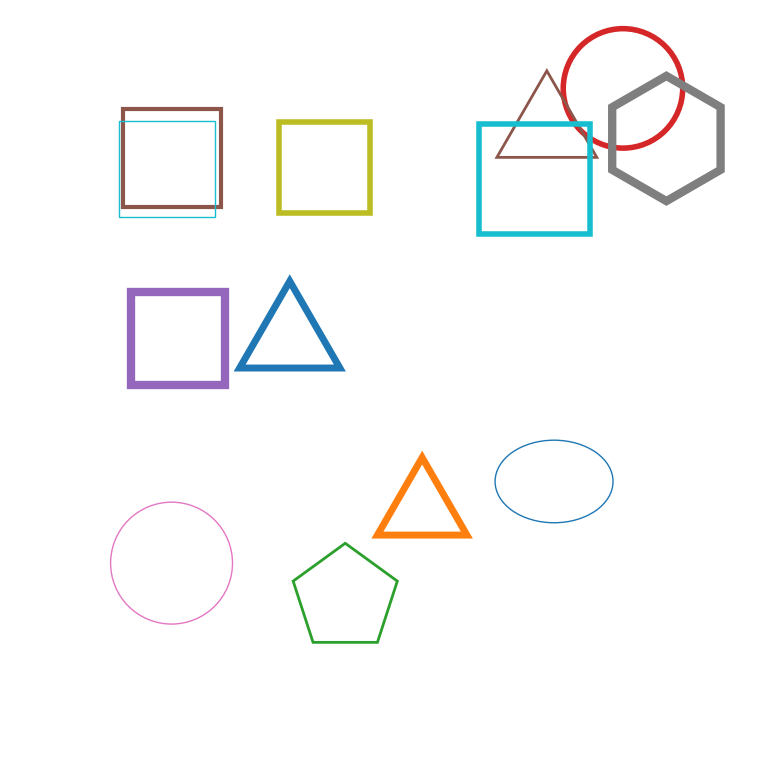[{"shape": "oval", "thickness": 0.5, "radius": 0.38, "center": [0.72, 0.375]}, {"shape": "triangle", "thickness": 2.5, "radius": 0.38, "center": [0.376, 0.56]}, {"shape": "triangle", "thickness": 2.5, "radius": 0.34, "center": [0.548, 0.339]}, {"shape": "pentagon", "thickness": 1, "radius": 0.36, "center": [0.448, 0.223]}, {"shape": "circle", "thickness": 2, "radius": 0.39, "center": [0.809, 0.885]}, {"shape": "square", "thickness": 3, "radius": 0.3, "center": [0.231, 0.561]}, {"shape": "square", "thickness": 1.5, "radius": 0.32, "center": [0.223, 0.795]}, {"shape": "triangle", "thickness": 1, "radius": 0.37, "center": [0.71, 0.833]}, {"shape": "circle", "thickness": 0.5, "radius": 0.4, "center": [0.223, 0.269]}, {"shape": "hexagon", "thickness": 3, "radius": 0.41, "center": [0.865, 0.82]}, {"shape": "square", "thickness": 2, "radius": 0.3, "center": [0.421, 0.782]}, {"shape": "square", "thickness": 2, "radius": 0.36, "center": [0.694, 0.768]}, {"shape": "square", "thickness": 0.5, "radius": 0.31, "center": [0.217, 0.781]}]